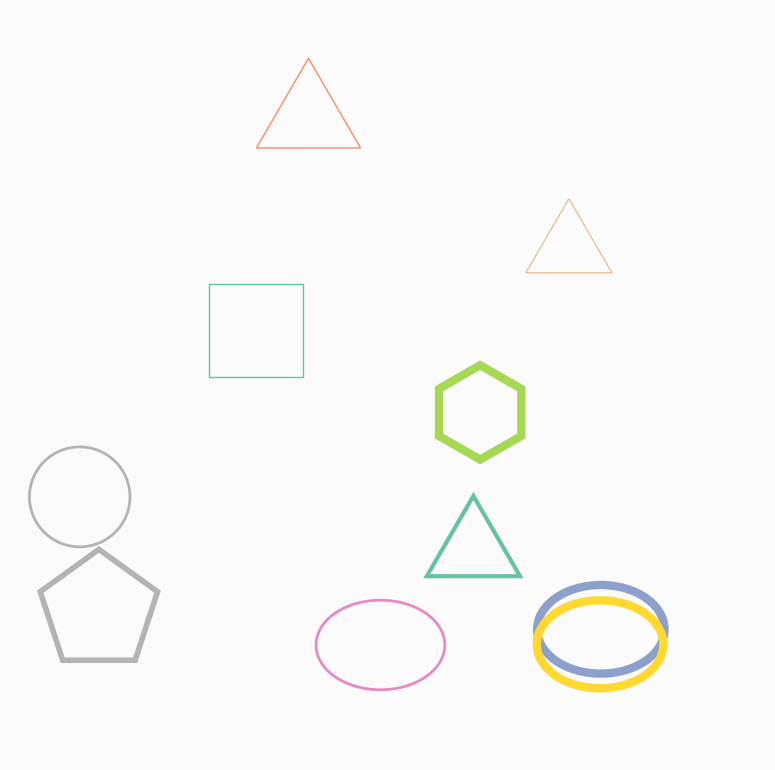[{"shape": "triangle", "thickness": 1.5, "radius": 0.35, "center": [0.611, 0.286]}, {"shape": "square", "thickness": 0.5, "radius": 0.3, "center": [0.331, 0.571]}, {"shape": "triangle", "thickness": 0.5, "radius": 0.39, "center": [0.398, 0.847]}, {"shape": "oval", "thickness": 3, "radius": 0.41, "center": [0.775, 0.183]}, {"shape": "oval", "thickness": 1, "radius": 0.42, "center": [0.491, 0.162]}, {"shape": "hexagon", "thickness": 3, "radius": 0.31, "center": [0.62, 0.464]}, {"shape": "oval", "thickness": 3, "radius": 0.41, "center": [0.774, 0.163]}, {"shape": "triangle", "thickness": 0.5, "radius": 0.32, "center": [0.734, 0.678]}, {"shape": "pentagon", "thickness": 2, "radius": 0.4, "center": [0.128, 0.207]}, {"shape": "circle", "thickness": 1, "radius": 0.32, "center": [0.103, 0.355]}]